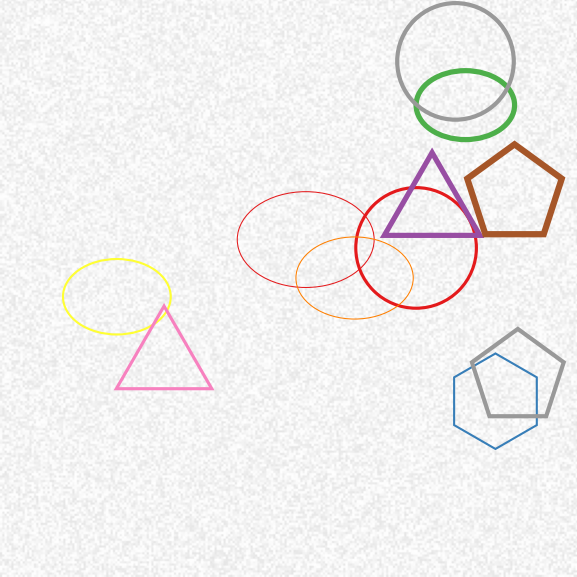[{"shape": "oval", "thickness": 0.5, "radius": 0.59, "center": [0.529, 0.584]}, {"shape": "circle", "thickness": 1.5, "radius": 0.52, "center": [0.721, 0.57]}, {"shape": "hexagon", "thickness": 1, "radius": 0.41, "center": [0.858, 0.304]}, {"shape": "oval", "thickness": 2.5, "radius": 0.43, "center": [0.806, 0.817]}, {"shape": "triangle", "thickness": 2.5, "radius": 0.48, "center": [0.748, 0.639]}, {"shape": "oval", "thickness": 0.5, "radius": 0.51, "center": [0.614, 0.518]}, {"shape": "oval", "thickness": 1, "radius": 0.47, "center": [0.202, 0.485]}, {"shape": "pentagon", "thickness": 3, "radius": 0.43, "center": [0.891, 0.663]}, {"shape": "triangle", "thickness": 1.5, "radius": 0.48, "center": [0.284, 0.374]}, {"shape": "pentagon", "thickness": 2, "radius": 0.42, "center": [0.897, 0.346]}, {"shape": "circle", "thickness": 2, "radius": 0.5, "center": [0.789, 0.893]}]